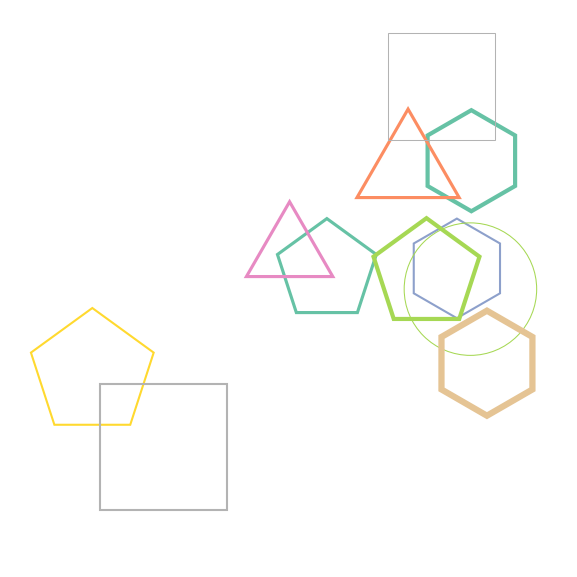[{"shape": "pentagon", "thickness": 1.5, "radius": 0.45, "center": [0.566, 0.531]}, {"shape": "hexagon", "thickness": 2, "radius": 0.44, "center": [0.816, 0.721]}, {"shape": "triangle", "thickness": 1.5, "radius": 0.51, "center": [0.707, 0.708]}, {"shape": "hexagon", "thickness": 1, "radius": 0.43, "center": [0.791, 0.534]}, {"shape": "triangle", "thickness": 1.5, "radius": 0.43, "center": [0.501, 0.563]}, {"shape": "pentagon", "thickness": 2, "radius": 0.48, "center": [0.738, 0.525]}, {"shape": "circle", "thickness": 0.5, "radius": 0.57, "center": [0.815, 0.498]}, {"shape": "pentagon", "thickness": 1, "radius": 0.56, "center": [0.16, 0.354]}, {"shape": "hexagon", "thickness": 3, "radius": 0.45, "center": [0.843, 0.37]}, {"shape": "square", "thickness": 0.5, "radius": 0.46, "center": [0.765, 0.849]}, {"shape": "square", "thickness": 1, "radius": 0.55, "center": [0.283, 0.225]}]